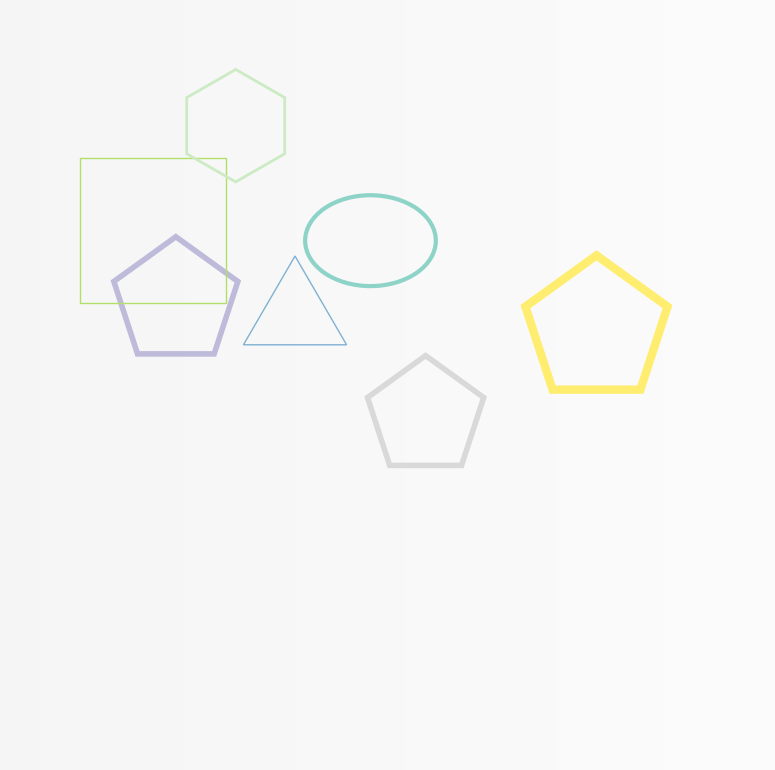[{"shape": "oval", "thickness": 1.5, "radius": 0.42, "center": [0.478, 0.687]}, {"shape": "pentagon", "thickness": 2, "radius": 0.42, "center": [0.227, 0.608]}, {"shape": "triangle", "thickness": 0.5, "radius": 0.38, "center": [0.381, 0.591]}, {"shape": "square", "thickness": 0.5, "radius": 0.47, "center": [0.198, 0.701]}, {"shape": "pentagon", "thickness": 2, "radius": 0.39, "center": [0.549, 0.459]}, {"shape": "hexagon", "thickness": 1, "radius": 0.36, "center": [0.304, 0.837]}, {"shape": "pentagon", "thickness": 3, "radius": 0.48, "center": [0.77, 0.572]}]